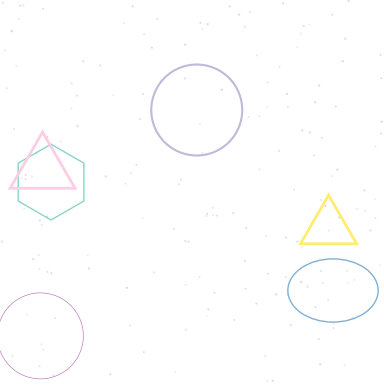[{"shape": "hexagon", "thickness": 1, "radius": 0.49, "center": [0.133, 0.527]}, {"shape": "circle", "thickness": 1.5, "radius": 0.59, "center": [0.511, 0.714]}, {"shape": "oval", "thickness": 1, "radius": 0.59, "center": [0.865, 0.245]}, {"shape": "triangle", "thickness": 2, "radius": 0.49, "center": [0.111, 0.56]}, {"shape": "circle", "thickness": 0.5, "radius": 0.56, "center": [0.105, 0.128]}, {"shape": "triangle", "thickness": 2, "radius": 0.42, "center": [0.853, 0.409]}]